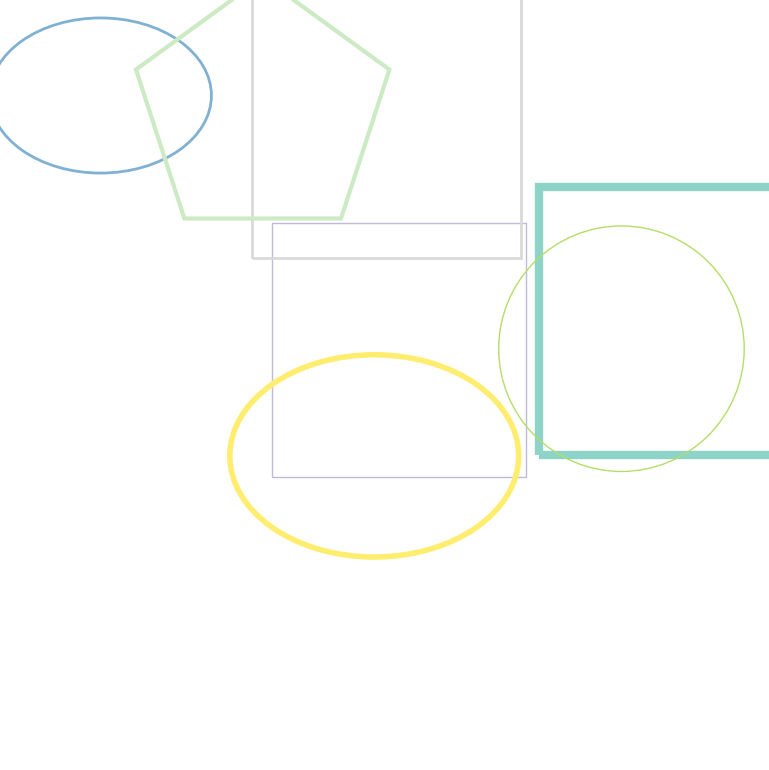[{"shape": "square", "thickness": 3, "radius": 0.87, "center": [0.874, 0.583]}, {"shape": "square", "thickness": 0.5, "radius": 0.82, "center": [0.518, 0.546]}, {"shape": "oval", "thickness": 1, "radius": 0.72, "center": [0.131, 0.876]}, {"shape": "circle", "thickness": 0.5, "radius": 0.8, "center": [0.807, 0.547]}, {"shape": "square", "thickness": 1, "radius": 0.87, "center": [0.502, 0.839]}, {"shape": "pentagon", "thickness": 1.5, "radius": 0.87, "center": [0.341, 0.856]}, {"shape": "oval", "thickness": 2, "radius": 0.94, "center": [0.486, 0.408]}]